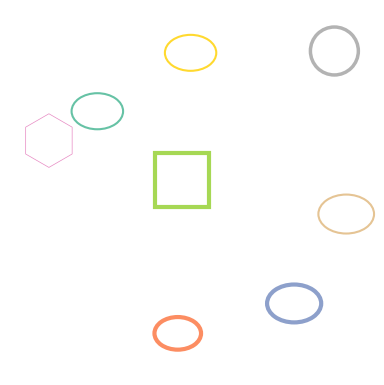[{"shape": "oval", "thickness": 1.5, "radius": 0.33, "center": [0.253, 0.711]}, {"shape": "oval", "thickness": 3, "radius": 0.3, "center": [0.462, 0.134]}, {"shape": "oval", "thickness": 3, "radius": 0.35, "center": [0.764, 0.212]}, {"shape": "hexagon", "thickness": 0.5, "radius": 0.35, "center": [0.127, 0.635]}, {"shape": "square", "thickness": 3, "radius": 0.35, "center": [0.472, 0.532]}, {"shape": "oval", "thickness": 1.5, "radius": 0.33, "center": [0.495, 0.863]}, {"shape": "oval", "thickness": 1.5, "radius": 0.36, "center": [0.899, 0.444]}, {"shape": "circle", "thickness": 2.5, "radius": 0.31, "center": [0.869, 0.868]}]